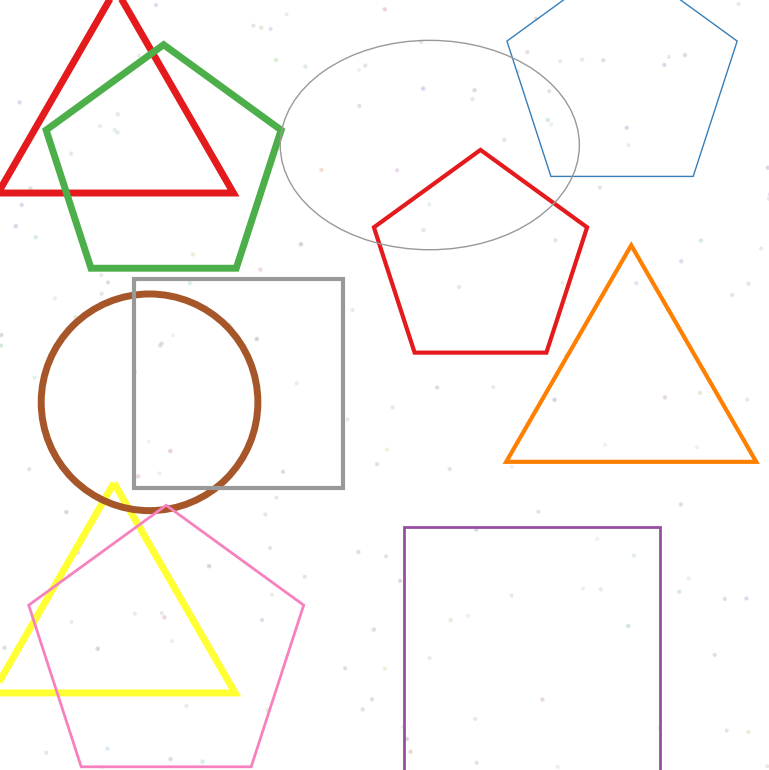[{"shape": "triangle", "thickness": 2.5, "radius": 0.88, "center": [0.15, 0.838]}, {"shape": "pentagon", "thickness": 1.5, "radius": 0.73, "center": [0.624, 0.66]}, {"shape": "pentagon", "thickness": 0.5, "radius": 0.79, "center": [0.808, 0.898]}, {"shape": "pentagon", "thickness": 2.5, "radius": 0.8, "center": [0.212, 0.781]}, {"shape": "square", "thickness": 1, "radius": 0.83, "center": [0.691, 0.149]}, {"shape": "triangle", "thickness": 1.5, "radius": 0.94, "center": [0.82, 0.494]}, {"shape": "triangle", "thickness": 2.5, "radius": 0.91, "center": [0.148, 0.191]}, {"shape": "circle", "thickness": 2.5, "radius": 0.7, "center": [0.194, 0.478]}, {"shape": "pentagon", "thickness": 1, "radius": 0.94, "center": [0.216, 0.156]}, {"shape": "oval", "thickness": 0.5, "radius": 0.97, "center": [0.558, 0.812]}, {"shape": "square", "thickness": 1.5, "radius": 0.68, "center": [0.31, 0.502]}]